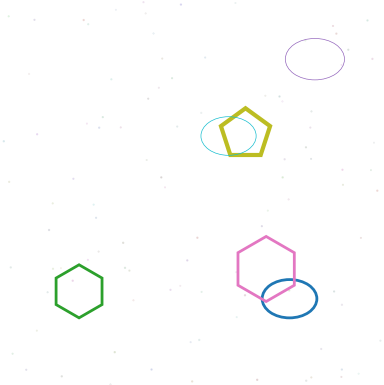[{"shape": "oval", "thickness": 2, "radius": 0.36, "center": [0.752, 0.224]}, {"shape": "hexagon", "thickness": 2, "radius": 0.34, "center": [0.205, 0.243]}, {"shape": "oval", "thickness": 0.5, "radius": 0.38, "center": [0.818, 0.846]}, {"shape": "hexagon", "thickness": 2, "radius": 0.42, "center": [0.691, 0.301]}, {"shape": "pentagon", "thickness": 3, "radius": 0.34, "center": [0.638, 0.652]}, {"shape": "oval", "thickness": 0.5, "radius": 0.36, "center": [0.594, 0.647]}]